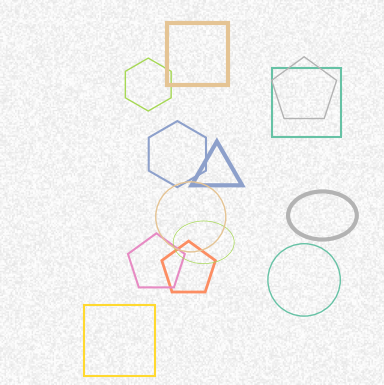[{"shape": "square", "thickness": 1.5, "radius": 0.45, "center": [0.795, 0.733]}, {"shape": "circle", "thickness": 1, "radius": 0.47, "center": [0.79, 0.273]}, {"shape": "pentagon", "thickness": 2, "radius": 0.37, "center": [0.49, 0.301]}, {"shape": "hexagon", "thickness": 1.5, "radius": 0.43, "center": [0.461, 0.6]}, {"shape": "triangle", "thickness": 3, "radius": 0.38, "center": [0.563, 0.557]}, {"shape": "pentagon", "thickness": 1.5, "radius": 0.39, "center": [0.406, 0.316]}, {"shape": "hexagon", "thickness": 1, "radius": 0.34, "center": [0.385, 0.78]}, {"shape": "oval", "thickness": 0.5, "radius": 0.4, "center": [0.529, 0.371]}, {"shape": "square", "thickness": 1.5, "radius": 0.47, "center": [0.311, 0.116]}, {"shape": "square", "thickness": 3, "radius": 0.4, "center": [0.513, 0.86]}, {"shape": "circle", "thickness": 1, "radius": 0.45, "center": [0.495, 0.437]}, {"shape": "oval", "thickness": 3, "radius": 0.45, "center": [0.837, 0.44]}, {"shape": "pentagon", "thickness": 1, "radius": 0.44, "center": [0.79, 0.764]}]